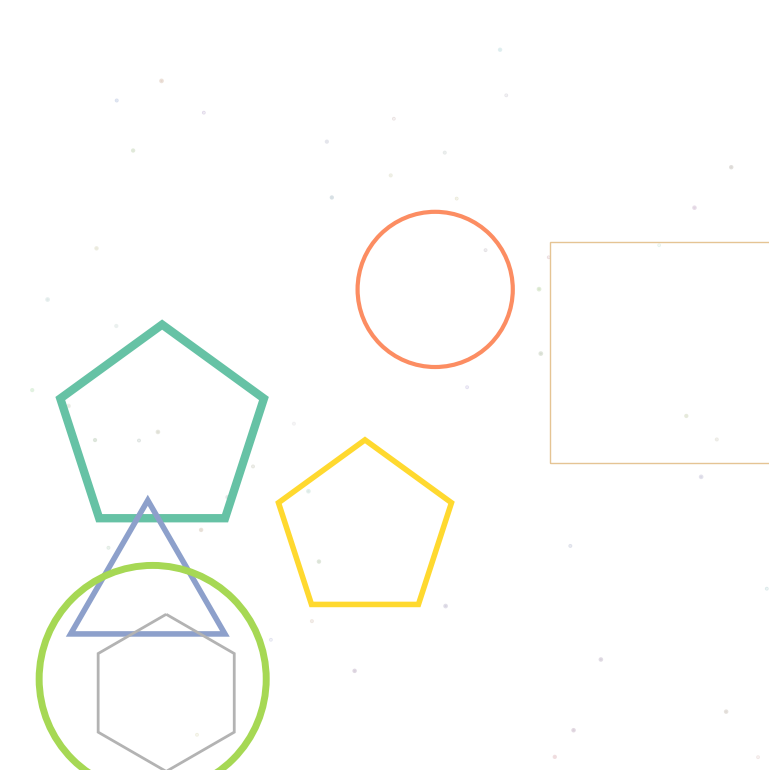[{"shape": "pentagon", "thickness": 3, "radius": 0.7, "center": [0.211, 0.439]}, {"shape": "circle", "thickness": 1.5, "radius": 0.5, "center": [0.565, 0.624]}, {"shape": "triangle", "thickness": 2, "radius": 0.58, "center": [0.192, 0.235]}, {"shape": "circle", "thickness": 2.5, "radius": 0.74, "center": [0.198, 0.118]}, {"shape": "pentagon", "thickness": 2, "radius": 0.59, "center": [0.474, 0.311]}, {"shape": "square", "thickness": 0.5, "radius": 0.72, "center": [0.857, 0.542]}, {"shape": "hexagon", "thickness": 1, "radius": 0.51, "center": [0.216, 0.1]}]